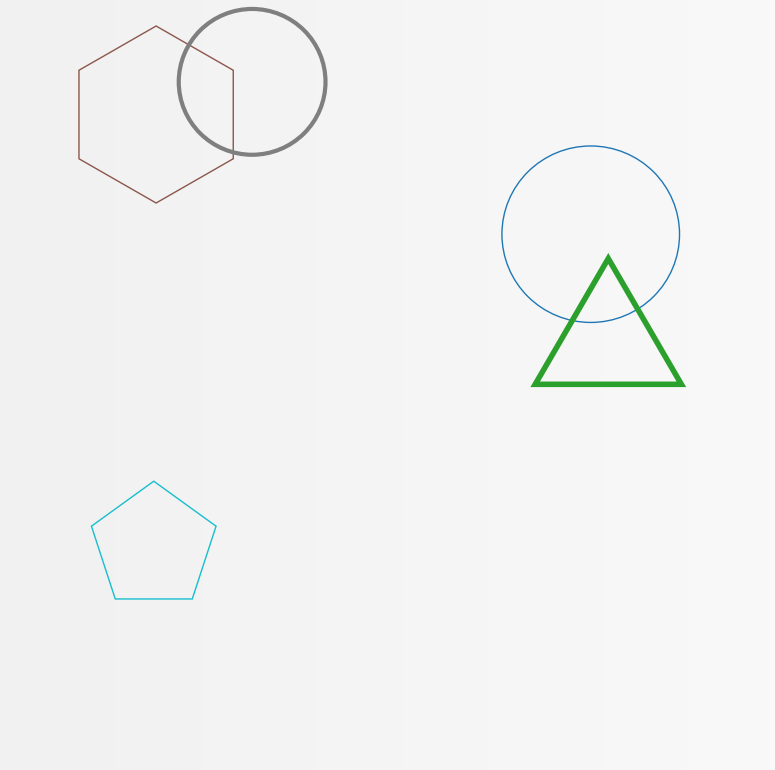[{"shape": "circle", "thickness": 0.5, "radius": 0.57, "center": [0.762, 0.696]}, {"shape": "triangle", "thickness": 2, "radius": 0.54, "center": [0.785, 0.555]}, {"shape": "hexagon", "thickness": 0.5, "radius": 0.57, "center": [0.201, 0.851]}, {"shape": "circle", "thickness": 1.5, "radius": 0.47, "center": [0.325, 0.894]}, {"shape": "pentagon", "thickness": 0.5, "radius": 0.42, "center": [0.198, 0.291]}]